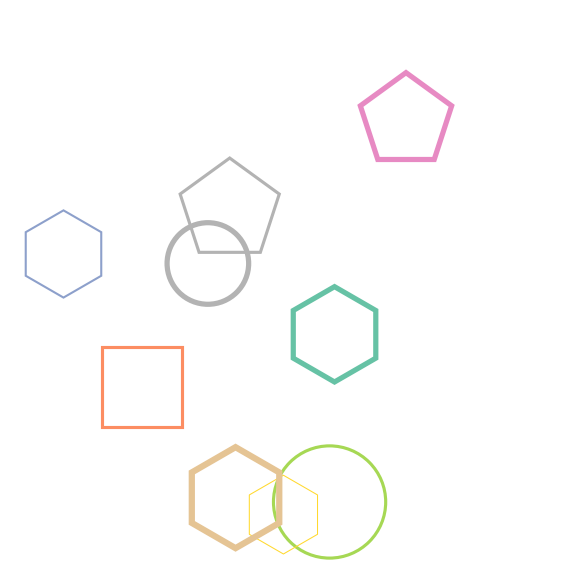[{"shape": "hexagon", "thickness": 2.5, "radius": 0.41, "center": [0.579, 0.42]}, {"shape": "square", "thickness": 1.5, "radius": 0.35, "center": [0.246, 0.33]}, {"shape": "hexagon", "thickness": 1, "radius": 0.38, "center": [0.11, 0.559]}, {"shape": "pentagon", "thickness": 2.5, "radius": 0.42, "center": [0.703, 0.79]}, {"shape": "circle", "thickness": 1.5, "radius": 0.49, "center": [0.571, 0.13]}, {"shape": "hexagon", "thickness": 0.5, "radius": 0.34, "center": [0.491, 0.108]}, {"shape": "hexagon", "thickness": 3, "radius": 0.44, "center": [0.408, 0.137]}, {"shape": "pentagon", "thickness": 1.5, "radius": 0.45, "center": [0.398, 0.635]}, {"shape": "circle", "thickness": 2.5, "radius": 0.35, "center": [0.36, 0.543]}]